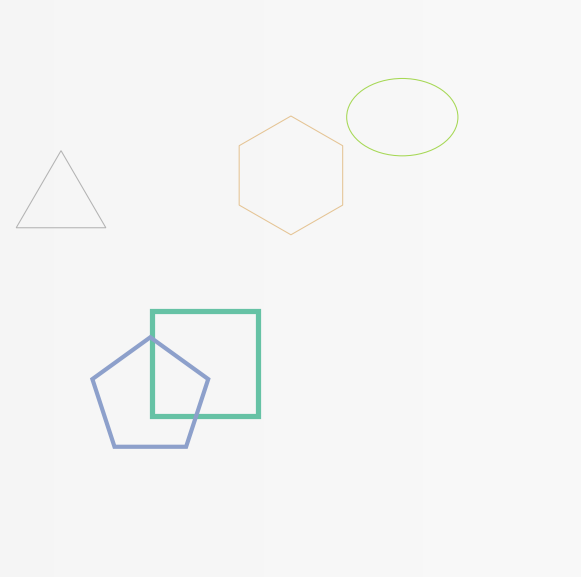[{"shape": "square", "thickness": 2.5, "radius": 0.45, "center": [0.353, 0.37]}, {"shape": "pentagon", "thickness": 2, "radius": 0.52, "center": [0.259, 0.31]}, {"shape": "oval", "thickness": 0.5, "radius": 0.48, "center": [0.692, 0.796]}, {"shape": "hexagon", "thickness": 0.5, "radius": 0.51, "center": [0.501, 0.695]}, {"shape": "triangle", "thickness": 0.5, "radius": 0.45, "center": [0.105, 0.649]}]